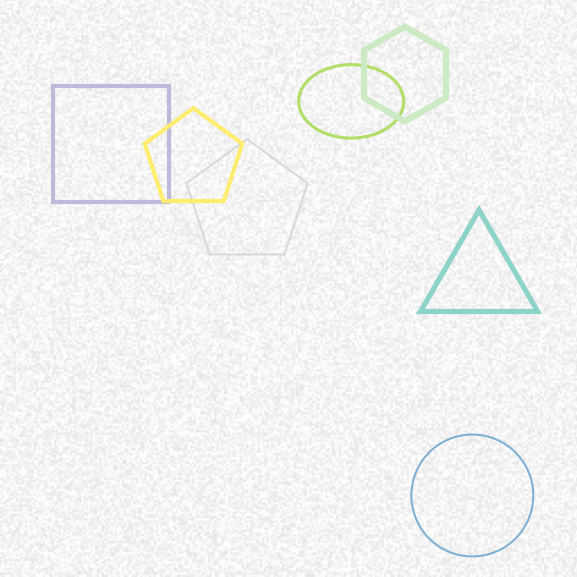[{"shape": "triangle", "thickness": 2.5, "radius": 0.59, "center": [0.83, 0.518]}, {"shape": "square", "thickness": 2, "radius": 0.5, "center": [0.192, 0.749]}, {"shape": "circle", "thickness": 1, "radius": 0.53, "center": [0.818, 0.141]}, {"shape": "oval", "thickness": 1.5, "radius": 0.45, "center": [0.608, 0.824]}, {"shape": "pentagon", "thickness": 1, "radius": 0.55, "center": [0.428, 0.648]}, {"shape": "hexagon", "thickness": 3, "radius": 0.41, "center": [0.701, 0.871]}, {"shape": "pentagon", "thickness": 2, "radius": 0.44, "center": [0.335, 0.723]}]